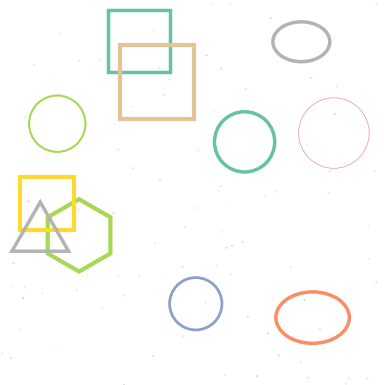[{"shape": "square", "thickness": 2.5, "radius": 0.41, "center": [0.361, 0.893]}, {"shape": "circle", "thickness": 2.5, "radius": 0.39, "center": [0.635, 0.632]}, {"shape": "oval", "thickness": 2.5, "radius": 0.48, "center": [0.812, 0.175]}, {"shape": "circle", "thickness": 2, "radius": 0.34, "center": [0.508, 0.211]}, {"shape": "circle", "thickness": 0.5, "radius": 0.46, "center": [0.867, 0.654]}, {"shape": "hexagon", "thickness": 3, "radius": 0.47, "center": [0.205, 0.389]}, {"shape": "circle", "thickness": 1.5, "radius": 0.37, "center": [0.149, 0.679]}, {"shape": "square", "thickness": 3, "radius": 0.35, "center": [0.122, 0.472]}, {"shape": "square", "thickness": 3, "radius": 0.48, "center": [0.407, 0.788]}, {"shape": "oval", "thickness": 2.5, "radius": 0.37, "center": [0.783, 0.892]}, {"shape": "triangle", "thickness": 2.5, "radius": 0.42, "center": [0.105, 0.39]}]